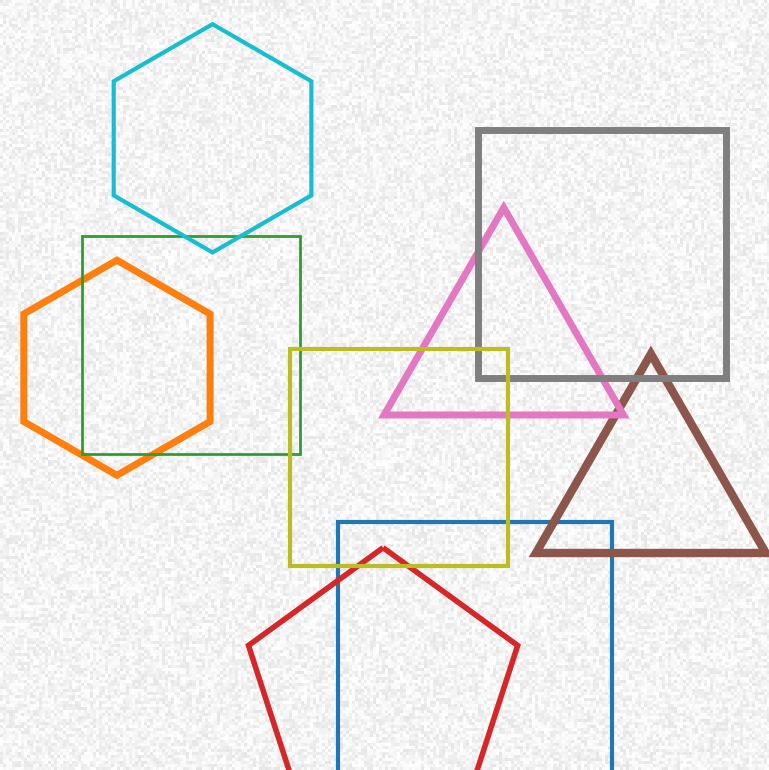[{"shape": "square", "thickness": 1.5, "radius": 0.89, "center": [0.617, 0.145]}, {"shape": "hexagon", "thickness": 2.5, "radius": 0.7, "center": [0.152, 0.522]}, {"shape": "square", "thickness": 1, "radius": 0.71, "center": [0.248, 0.552]}, {"shape": "pentagon", "thickness": 2, "radius": 0.92, "center": [0.498, 0.105]}, {"shape": "triangle", "thickness": 3, "radius": 0.86, "center": [0.845, 0.368]}, {"shape": "triangle", "thickness": 2.5, "radius": 0.9, "center": [0.654, 0.551]}, {"shape": "square", "thickness": 2.5, "radius": 0.81, "center": [0.782, 0.67]}, {"shape": "square", "thickness": 1.5, "radius": 0.71, "center": [0.518, 0.406]}, {"shape": "hexagon", "thickness": 1.5, "radius": 0.74, "center": [0.276, 0.82]}]